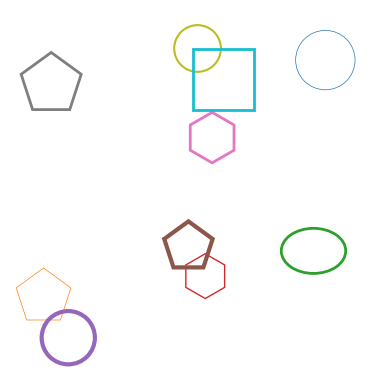[{"shape": "circle", "thickness": 0.5, "radius": 0.39, "center": [0.845, 0.844]}, {"shape": "pentagon", "thickness": 0.5, "radius": 0.37, "center": [0.113, 0.229]}, {"shape": "oval", "thickness": 2, "radius": 0.42, "center": [0.814, 0.348]}, {"shape": "hexagon", "thickness": 1, "radius": 0.29, "center": [0.533, 0.283]}, {"shape": "circle", "thickness": 3, "radius": 0.35, "center": [0.177, 0.123]}, {"shape": "pentagon", "thickness": 3, "radius": 0.33, "center": [0.489, 0.359]}, {"shape": "hexagon", "thickness": 2, "radius": 0.33, "center": [0.551, 0.643]}, {"shape": "pentagon", "thickness": 2, "radius": 0.41, "center": [0.133, 0.782]}, {"shape": "circle", "thickness": 1.5, "radius": 0.3, "center": [0.513, 0.874]}, {"shape": "square", "thickness": 2, "radius": 0.39, "center": [0.581, 0.795]}]